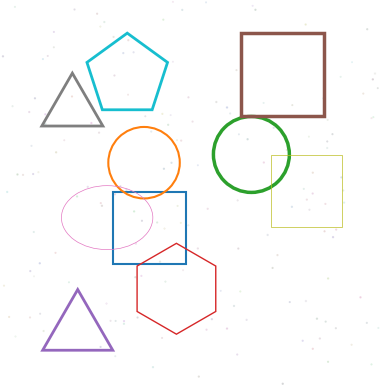[{"shape": "square", "thickness": 1.5, "radius": 0.47, "center": [0.388, 0.408]}, {"shape": "circle", "thickness": 1.5, "radius": 0.46, "center": [0.374, 0.577]}, {"shape": "circle", "thickness": 2.5, "radius": 0.49, "center": [0.653, 0.599]}, {"shape": "hexagon", "thickness": 1, "radius": 0.59, "center": [0.458, 0.25]}, {"shape": "triangle", "thickness": 2, "radius": 0.53, "center": [0.202, 0.143]}, {"shape": "square", "thickness": 2.5, "radius": 0.54, "center": [0.734, 0.807]}, {"shape": "oval", "thickness": 0.5, "radius": 0.59, "center": [0.278, 0.435]}, {"shape": "triangle", "thickness": 2, "radius": 0.46, "center": [0.188, 0.718]}, {"shape": "square", "thickness": 0.5, "radius": 0.46, "center": [0.795, 0.504]}, {"shape": "pentagon", "thickness": 2, "radius": 0.55, "center": [0.331, 0.804]}]